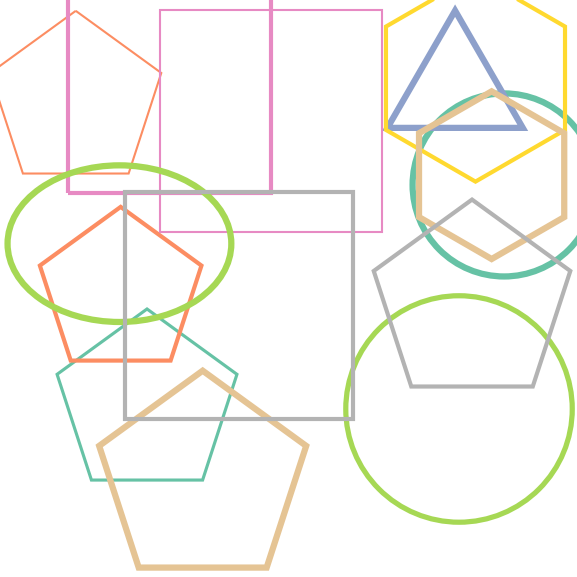[{"shape": "pentagon", "thickness": 1.5, "radius": 0.82, "center": [0.255, 0.3]}, {"shape": "circle", "thickness": 3, "radius": 0.79, "center": [0.873, 0.679]}, {"shape": "pentagon", "thickness": 1, "radius": 0.78, "center": [0.131, 0.825]}, {"shape": "pentagon", "thickness": 2, "radius": 0.74, "center": [0.209, 0.494]}, {"shape": "triangle", "thickness": 3, "radius": 0.68, "center": [0.788, 0.845]}, {"shape": "square", "thickness": 2, "radius": 0.88, "center": [0.294, 0.842]}, {"shape": "square", "thickness": 1, "radius": 0.96, "center": [0.469, 0.79]}, {"shape": "oval", "thickness": 3, "radius": 0.97, "center": [0.207, 0.577]}, {"shape": "circle", "thickness": 2.5, "radius": 0.98, "center": [0.795, 0.291]}, {"shape": "hexagon", "thickness": 2, "radius": 0.89, "center": [0.823, 0.864]}, {"shape": "pentagon", "thickness": 3, "radius": 0.94, "center": [0.351, 0.169]}, {"shape": "hexagon", "thickness": 3, "radius": 0.73, "center": [0.851, 0.696]}, {"shape": "pentagon", "thickness": 2, "radius": 0.89, "center": [0.817, 0.475]}, {"shape": "square", "thickness": 2, "radius": 0.98, "center": [0.414, 0.471]}]